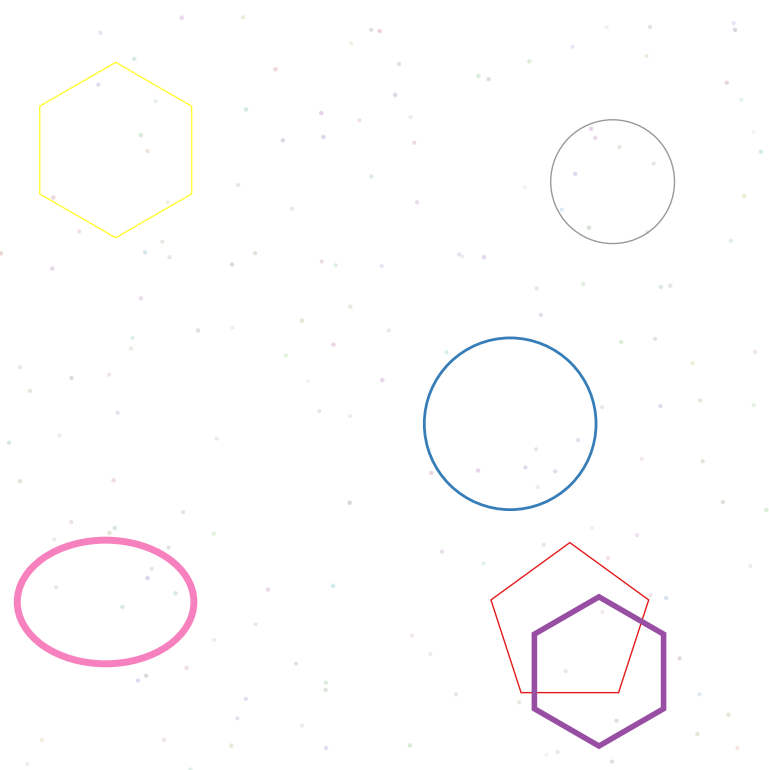[{"shape": "pentagon", "thickness": 0.5, "radius": 0.54, "center": [0.74, 0.188]}, {"shape": "circle", "thickness": 1, "radius": 0.56, "center": [0.663, 0.45]}, {"shape": "hexagon", "thickness": 2, "radius": 0.48, "center": [0.778, 0.128]}, {"shape": "hexagon", "thickness": 0.5, "radius": 0.57, "center": [0.15, 0.805]}, {"shape": "oval", "thickness": 2.5, "radius": 0.57, "center": [0.137, 0.218]}, {"shape": "circle", "thickness": 0.5, "radius": 0.4, "center": [0.796, 0.764]}]